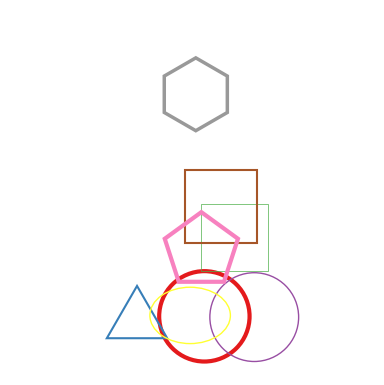[{"shape": "circle", "thickness": 3, "radius": 0.59, "center": [0.531, 0.178]}, {"shape": "triangle", "thickness": 1.5, "radius": 0.45, "center": [0.356, 0.167]}, {"shape": "square", "thickness": 0.5, "radius": 0.44, "center": [0.61, 0.384]}, {"shape": "circle", "thickness": 1, "radius": 0.58, "center": [0.66, 0.176]}, {"shape": "oval", "thickness": 1, "radius": 0.52, "center": [0.494, 0.181]}, {"shape": "square", "thickness": 1.5, "radius": 0.47, "center": [0.574, 0.464]}, {"shape": "pentagon", "thickness": 3, "radius": 0.5, "center": [0.523, 0.349]}, {"shape": "hexagon", "thickness": 2.5, "radius": 0.47, "center": [0.509, 0.755]}]